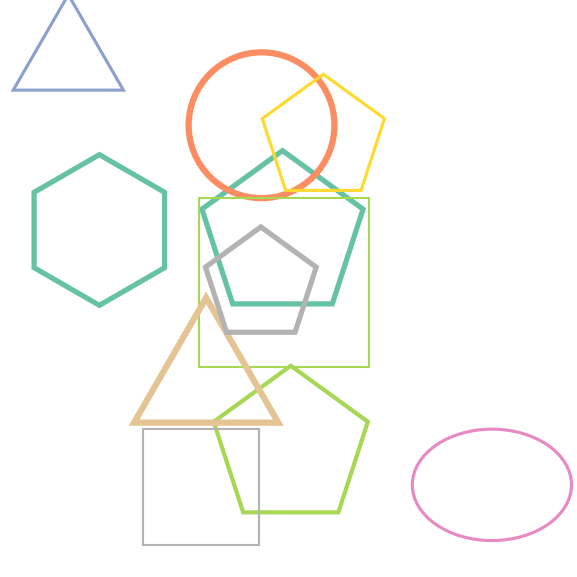[{"shape": "pentagon", "thickness": 2.5, "radius": 0.73, "center": [0.489, 0.592]}, {"shape": "hexagon", "thickness": 2.5, "radius": 0.65, "center": [0.172, 0.601]}, {"shape": "circle", "thickness": 3, "radius": 0.63, "center": [0.453, 0.782]}, {"shape": "triangle", "thickness": 1.5, "radius": 0.55, "center": [0.118, 0.898]}, {"shape": "oval", "thickness": 1.5, "radius": 0.69, "center": [0.852, 0.16]}, {"shape": "pentagon", "thickness": 2, "radius": 0.7, "center": [0.504, 0.226]}, {"shape": "square", "thickness": 1, "radius": 0.73, "center": [0.492, 0.51]}, {"shape": "pentagon", "thickness": 1.5, "radius": 0.56, "center": [0.56, 0.759]}, {"shape": "triangle", "thickness": 3, "radius": 0.72, "center": [0.357, 0.339]}, {"shape": "square", "thickness": 1, "radius": 0.5, "center": [0.348, 0.156]}, {"shape": "pentagon", "thickness": 2.5, "radius": 0.5, "center": [0.452, 0.505]}]